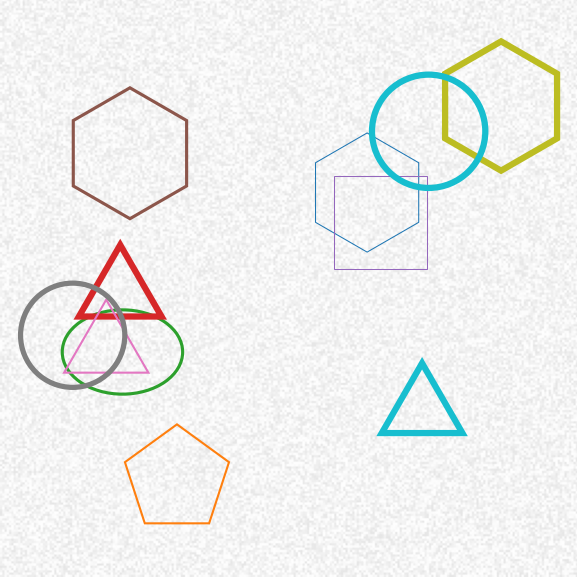[{"shape": "hexagon", "thickness": 0.5, "radius": 0.52, "center": [0.636, 0.666]}, {"shape": "pentagon", "thickness": 1, "radius": 0.47, "center": [0.306, 0.17]}, {"shape": "oval", "thickness": 1.5, "radius": 0.52, "center": [0.212, 0.39]}, {"shape": "triangle", "thickness": 3, "radius": 0.41, "center": [0.208, 0.492]}, {"shape": "square", "thickness": 0.5, "radius": 0.4, "center": [0.658, 0.613]}, {"shape": "hexagon", "thickness": 1.5, "radius": 0.57, "center": [0.225, 0.734]}, {"shape": "triangle", "thickness": 1, "radius": 0.42, "center": [0.184, 0.396]}, {"shape": "circle", "thickness": 2.5, "radius": 0.45, "center": [0.126, 0.419]}, {"shape": "hexagon", "thickness": 3, "radius": 0.56, "center": [0.868, 0.816]}, {"shape": "triangle", "thickness": 3, "radius": 0.4, "center": [0.731, 0.29]}, {"shape": "circle", "thickness": 3, "radius": 0.49, "center": [0.742, 0.772]}]